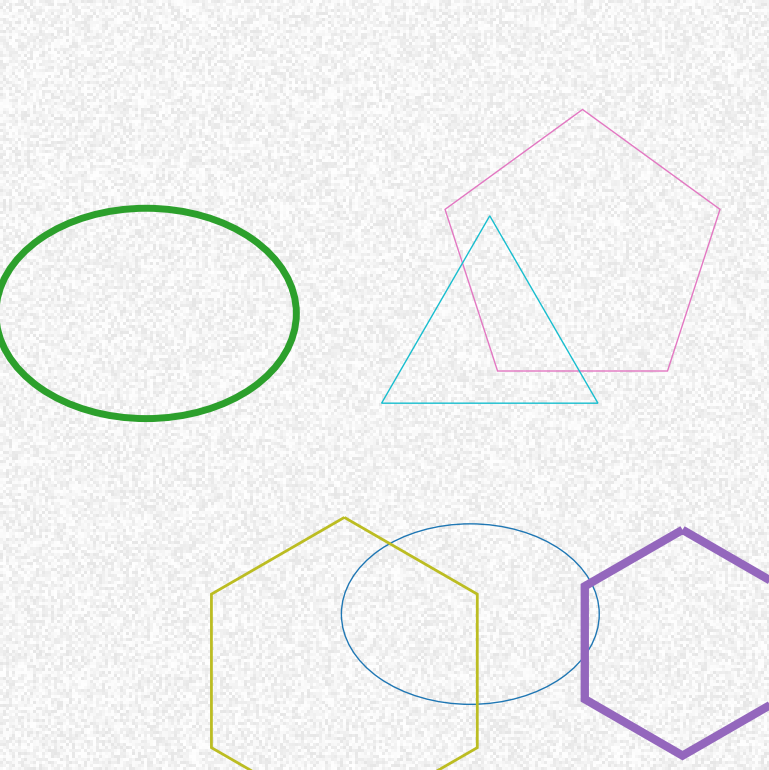[{"shape": "oval", "thickness": 0.5, "radius": 0.84, "center": [0.611, 0.202]}, {"shape": "oval", "thickness": 2.5, "radius": 0.98, "center": [0.19, 0.593]}, {"shape": "hexagon", "thickness": 3, "radius": 0.73, "center": [0.886, 0.165]}, {"shape": "pentagon", "thickness": 0.5, "radius": 0.94, "center": [0.757, 0.67]}, {"shape": "hexagon", "thickness": 1, "radius": 1.0, "center": [0.447, 0.129]}, {"shape": "triangle", "thickness": 0.5, "radius": 0.81, "center": [0.636, 0.557]}]